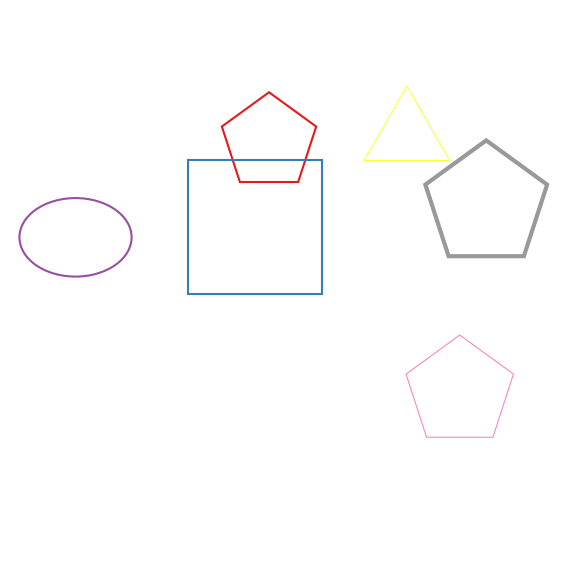[{"shape": "pentagon", "thickness": 1, "radius": 0.43, "center": [0.466, 0.753]}, {"shape": "square", "thickness": 1, "radius": 0.58, "center": [0.441, 0.606]}, {"shape": "oval", "thickness": 1, "radius": 0.49, "center": [0.131, 0.588]}, {"shape": "triangle", "thickness": 0.5, "radius": 0.43, "center": [0.705, 0.764]}, {"shape": "pentagon", "thickness": 0.5, "radius": 0.49, "center": [0.796, 0.321]}, {"shape": "pentagon", "thickness": 2, "radius": 0.55, "center": [0.842, 0.645]}]